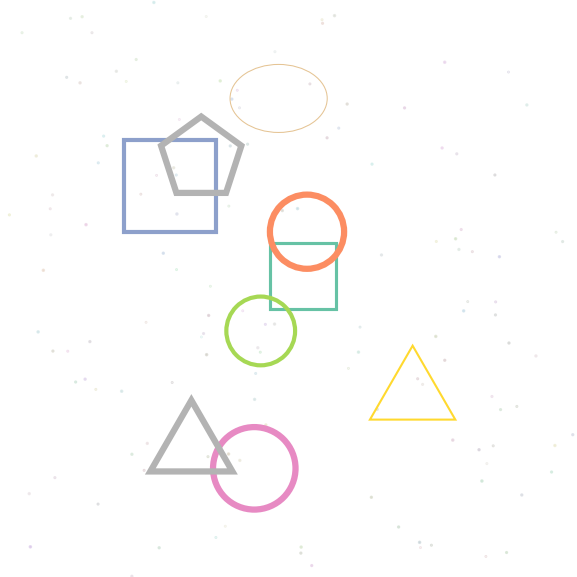[{"shape": "square", "thickness": 1.5, "radius": 0.29, "center": [0.525, 0.521]}, {"shape": "circle", "thickness": 3, "radius": 0.32, "center": [0.532, 0.598]}, {"shape": "square", "thickness": 2, "radius": 0.4, "center": [0.294, 0.677]}, {"shape": "circle", "thickness": 3, "radius": 0.36, "center": [0.44, 0.188]}, {"shape": "circle", "thickness": 2, "radius": 0.3, "center": [0.451, 0.426]}, {"shape": "triangle", "thickness": 1, "radius": 0.43, "center": [0.715, 0.315]}, {"shape": "oval", "thickness": 0.5, "radius": 0.42, "center": [0.482, 0.829]}, {"shape": "pentagon", "thickness": 3, "radius": 0.37, "center": [0.348, 0.724]}, {"shape": "triangle", "thickness": 3, "radius": 0.41, "center": [0.331, 0.224]}]